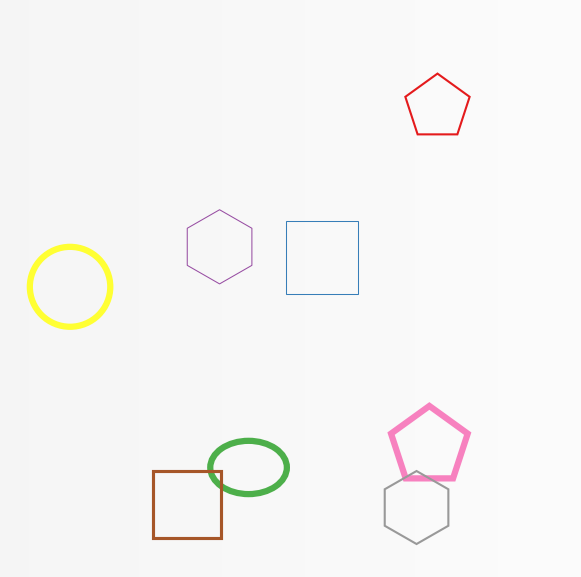[{"shape": "pentagon", "thickness": 1, "radius": 0.29, "center": [0.753, 0.814]}, {"shape": "square", "thickness": 0.5, "radius": 0.31, "center": [0.554, 0.553]}, {"shape": "oval", "thickness": 3, "radius": 0.33, "center": [0.428, 0.19]}, {"shape": "hexagon", "thickness": 0.5, "radius": 0.32, "center": [0.378, 0.572]}, {"shape": "circle", "thickness": 3, "radius": 0.35, "center": [0.121, 0.503]}, {"shape": "square", "thickness": 1.5, "radius": 0.29, "center": [0.322, 0.126]}, {"shape": "pentagon", "thickness": 3, "radius": 0.35, "center": [0.739, 0.227]}, {"shape": "hexagon", "thickness": 1, "radius": 0.32, "center": [0.717, 0.12]}]